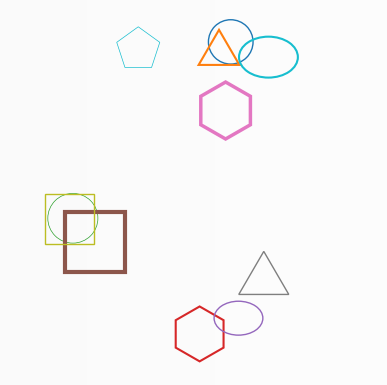[{"shape": "circle", "thickness": 1, "radius": 0.29, "center": [0.595, 0.891]}, {"shape": "triangle", "thickness": 1.5, "radius": 0.3, "center": [0.565, 0.862]}, {"shape": "circle", "thickness": 0.5, "radius": 0.32, "center": [0.188, 0.433]}, {"shape": "hexagon", "thickness": 1.5, "radius": 0.36, "center": [0.515, 0.133]}, {"shape": "oval", "thickness": 1, "radius": 0.31, "center": [0.615, 0.174]}, {"shape": "square", "thickness": 3, "radius": 0.39, "center": [0.246, 0.371]}, {"shape": "hexagon", "thickness": 2.5, "radius": 0.37, "center": [0.582, 0.713]}, {"shape": "triangle", "thickness": 1, "radius": 0.37, "center": [0.681, 0.272]}, {"shape": "square", "thickness": 1, "radius": 0.32, "center": [0.18, 0.431]}, {"shape": "oval", "thickness": 1.5, "radius": 0.38, "center": [0.693, 0.852]}, {"shape": "pentagon", "thickness": 0.5, "radius": 0.29, "center": [0.357, 0.872]}]